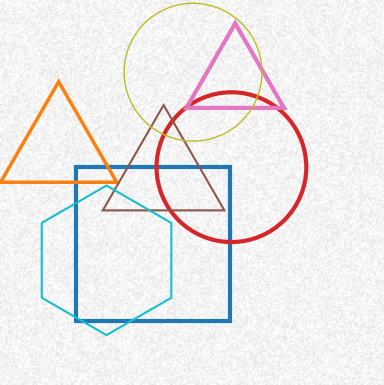[{"shape": "square", "thickness": 3, "radius": 1.0, "center": [0.397, 0.367]}, {"shape": "triangle", "thickness": 2.5, "radius": 0.87, "center": [0.152, 0.614]}, {"shape": "circle", "thickness": 3, "radius": 0.97, "center": [0.601, 0.566]}, {"shape": "triangle", "thickness": 1.5, "radius": 0.91, "center": [0.425, 0.545]}, {"shape": "triangle", "thickness": 3, "radius": 0.73, "center": [0.611, 0.793]}, {"shape": "circle", "thickness": 1, "radius": 0.89, "center": [0.501, 0.813]}, {"shape": "hexagon", "thickness": 1.5, "radius": 0.97, "center": [0.277, 0.324]}]